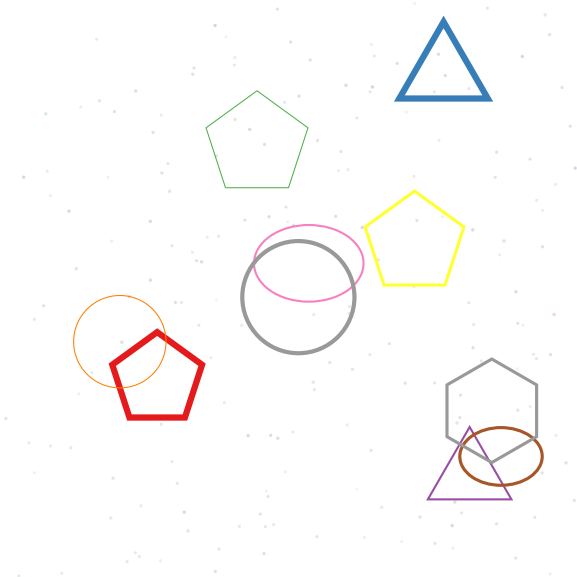[{"shape": "pentagon", "thickness": 3, "radius": 0.41, "center": [0.272, 0.342]}, {"shape": "triangle", "thickness": 3, "radius": 0.44, "center": [0.768, 0.873]}, {"shape": "pentagon", "thickness": 0.5, "radius": 0.46, "center": [0.445, 0.749]}, {"shape": "triangle", "thickness": 1, "radius": 0.42, "center": [0.813, 0.176]}, {"shape": "circle", "thickness": 0.5, "radius": 0.4, "center": [0.207, 0.407]}, {"shape": "pentagon", "thickness": 1.5, "radius": 0.45, "center": [0.718, 0.578]}, {"shape": "oval", "thickness": 1.5, "radius": 0.36, "center": [0.868, 0.209]}, {"shape": "oval", "thickness": 1, "radius": 0.47, "center": [0.535, 0.543]}, {"shape": "circle", "thickness": 2, "radius": 0.49, "center": [0.517, 0.485]}, {"shape": "hexagon", "thickness": 1.5, "radius": 0.45, "center": [0.852, 0.288]}]